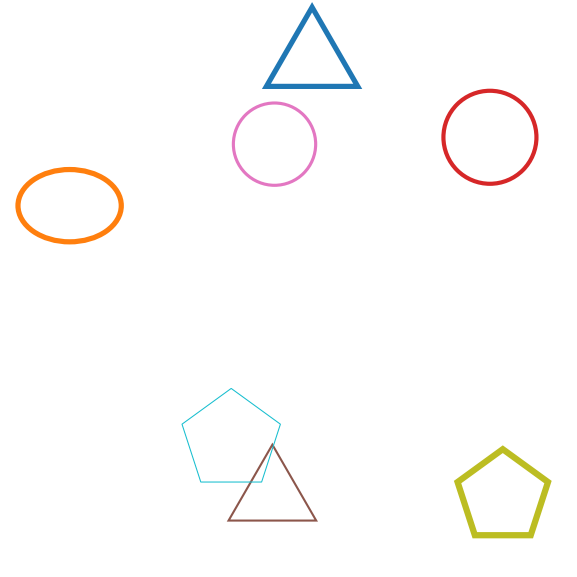[{"shape": "triangle", "thickness": 2.5, "radius": 0.46, "center": [0.54, 0.895]}, {"shape": "oval", "thickness": 2.5, "radius": 0.45, "center": [0.121, 0.643]}, {"shape": "circle", "thickness": 2, "radius": 0.4, "center": [0.848, 0.761]}, {"shape": "triangle", "thickness": 1, "radius": 0.44, "center": [0.472, 0.142]}, {"shape": "circle", "thickness": 1.5, "radius": 0.36, "center": [0.475, 0.75]}, {"shape": "pentagon", "thickness": 3, "radius": 0.41, "center": [0.871, 0.139]}, {"shape": "pentagon", "thickness": 0.5, "radius": 0.45, "center": [0.4, 0.237]}]